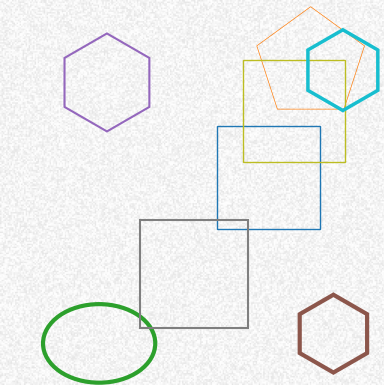[{"shape": "square", "thickness": 1, "radius": 0.67, "center": [0.698, 0.539]}, {"shape": "pentagon", "thickness": 0.5, "radius": 0.74, "center": [0.807, 0.836]}, {"shape": "oval", "thickness": 3, "radius": 0.73, "center": [0.258, 0.108]}, {"shape": "hexagon", "thickness": 1.5, "radius": 0.64, "center": [0.278, 0.786]}, {"shape": "hexagon", "thickness": 3, "radius": 0.51, "center": [0.866, 0.133]}, {"shape": "square", "thickness": 1.5, "radius": 0.7, "center": [0.505, 0.289]}, {"shape": "square", "thickness": 1, "radius": 0.66, "center": [0.764, 0.712]}, {"shape": "hexagon", "thickness": 2.5, "radius": 0.52, "center": [0.891, 0.818]}]